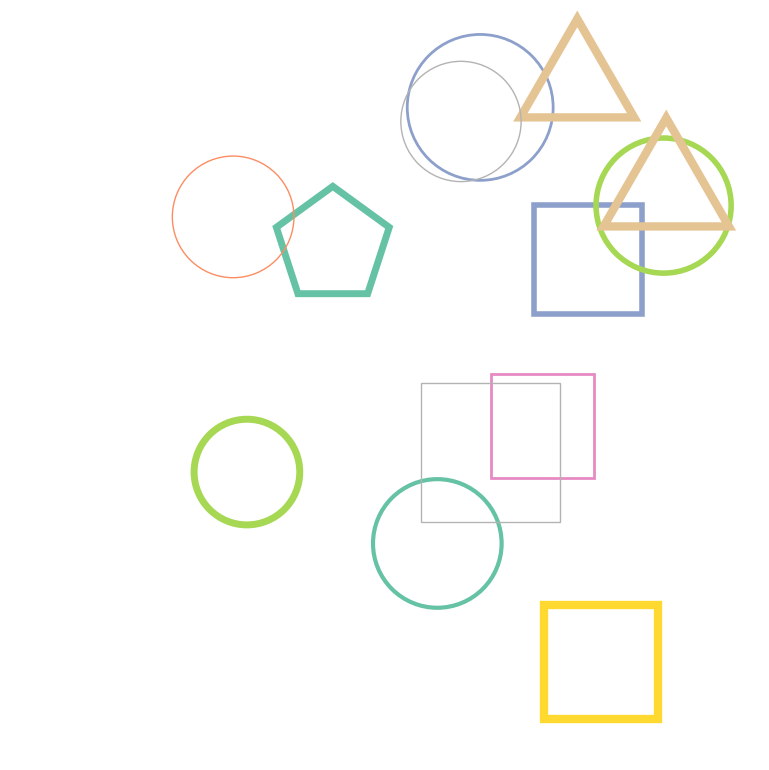[{"shape": "circle", "thickness": 1.5, "radius": 0.42, "center": [0.568, 0.294]}, {"shape": "pentagon", "thickness": 2.5, "radius": 0.39, "center": [0.432, 0.681]}, {"shape": "circle", "thickness": 0.5, "radius": 0.39, "center": [0.303, 0.718]}, {"shape": "circle", "thickness": 1, "radius": 0.47, "center": [0.624, 0.861]}, {"shape": "square", "thickness": 2, "radius": 0.35, "center": [0.764, 0.663]}, {"shape": "square", "thickness": 1, "radius": 0.34, "center": [0.704, 0.447]}, {"shape": "circle", "thickness": 2, "radius": 0.44, "center": [0.862, 0.733]}, {"shape": "circle", "thickness": 2.5, "radius": 0.34, "center": [0.321, 0.387]}, {"shape": "square", "thickness": 3, "radius": 0.37, "center": [0.781, 0.14]}, {"shape": "triangle", "thickness": 3, "radius": 0.43, "center": [0.75, 0.89]}, {"shape": "triangle", "thickness": 3, "radius": 0.47, "center": [0.865, 0.753]}, {"shape": "square", "thickness": 0.5, "radius": 0.45, "center": [0.637, 0.413]}, {"shape": "circle", "thickness": 0.5, "radius": 0.39, "center": [0.599, 0.842]}]